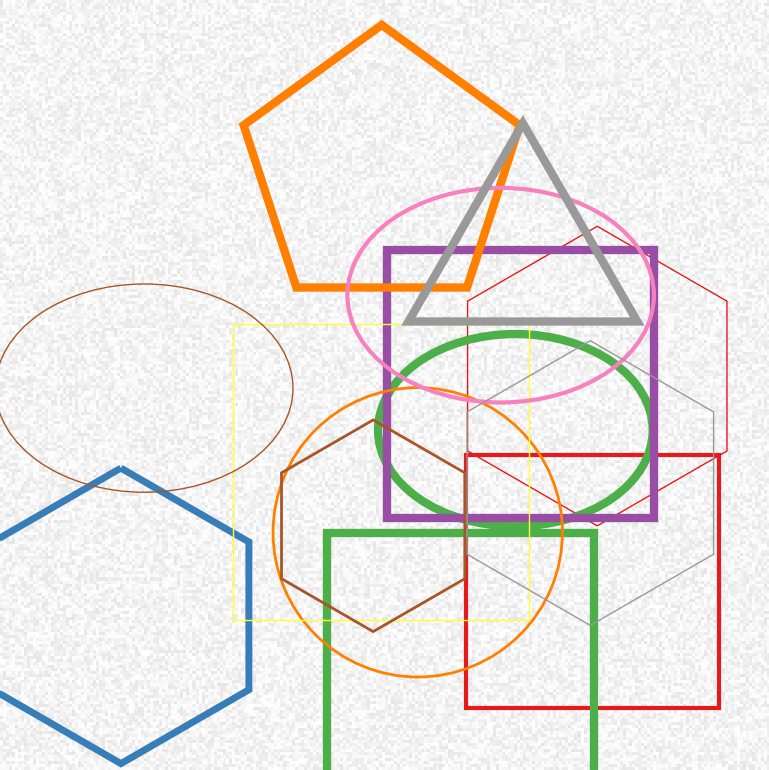[{"shape": "hexagon", "thickness": 0.5, "radius": 0.97, "center": [0.776, 0.512]}, {"shape": "square", "thickness": 1.5, "radius": 0.82, "center": [0.77, 0.245]}, {"shape": "hexagon", "thickness": 2.5, "radius": 0.96, "center": [0.157, 0.2]}, {"shape": "square", "thickness": 3, "radius": 0.86, "center": [0.598, 0.134]}, {"shape": "oval", "thickness": 3, "radius": 0.89, "center": [0.669, 0.441]}, {"shape": "square", "thickness": 3, "radius": 0.87, "center": [0.676, 0.501]}, {"shape": "pentagon", "thickness": 3, "radius": 0.94, "center": [0.496, 0.779]}, {"shape": "circle", "thickness": 1, "radius": 0.94, "center": [0.543, 0.309]}, {"shape": "square", "thickness": 0.5, "radius": 0.96, "center": [0.494, 0.387]}, {"shape": "oval", "thickness": 0.5, "radius": 0.97, "center": [0.187, 0.496]}, {"shape": "hexagon", "thickness": 1, "radius": 0.69, "center": [0.485, 0.317]}, {"shape": "oval", "thickness": 1.5, "radius": 1.0, "center": [0.65, 0.617]}, {"shape": "triangle", "thickness": 3, "radius": 0.86, "center": [0.679, 0.668]}, {"shape": "hexagon", "thickness": 0.5, "radius": 0.92, "center": [0.767, 0.373]}]